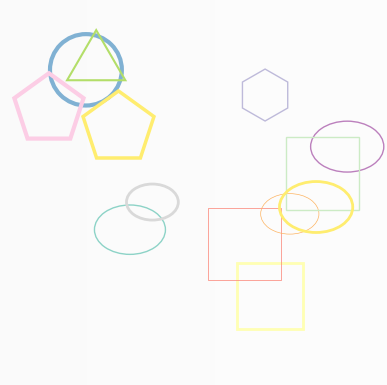[{"shape": "oval", "thickness": 1, "radius": 0.46, "center": [0.335, 0.403]}, {"shape": "square", "thickness": 2, "radius": 0.43, "center": [0.698, 0.231]}, {"shape": "hexagon", "thickness": 1, "radius": 0.34, "center": [0.684, 0.753]}, {"shape": "square", "thickness": 0.5, "radius": 0.47, "center": [0.632, 0.366]}, {"shape": "circle", "thickness": 3, "radius": 0.46, "center": [0.222, 0.819]}, {"shape": "oval", "thickness": 0.5, "radius": 0.38, "center": [0.748, 0.444]}, {"shape": "triangle", "thickness": 1.5, "radius": 0.43, "center": [0.248, 0.835]}, {"shape": "pentagon", "thickness": 3, "radius": 0.47, "center": [0.126, 0.716]}, {"shape": "oval", "thickness": 2, "radius": 0.33, "center": [0.393, 0.475]}, {"shape": "oval", "thickness": 1, "radius": 0.47, "center": [0.896, 0.619]}, {"shape": "square", "thickness": 1, "radius": 0.47, "center": [0.831, 0.549]}, {"shape": "pentagon", "thickness": 2.5, "radius": 0.48, "center": [0.306, 0.667]}, {"shape": "oval", "thickness": 2, "radius": 0.47, "center": [0.816, 0.462]}]